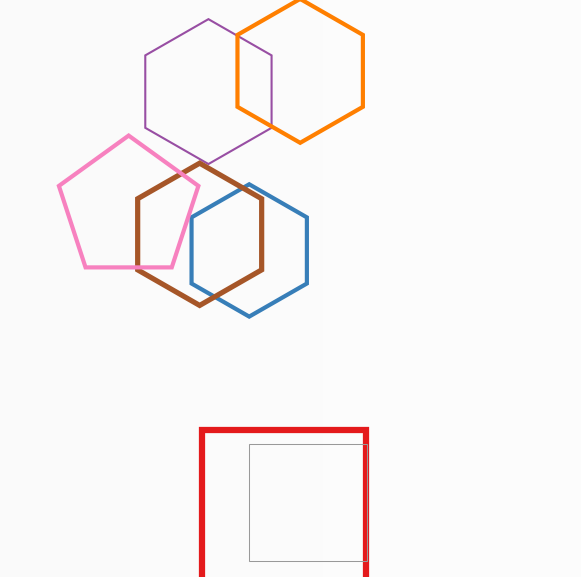[{"shape": "square", "thickness": 3, "radius": 0.7, "center": [0.489, 0.114]}, {"shape": "hexagon", "thickness": 2, "radius": 0.57, "center": [0.429, 0.565]}, {"shape": "hexagon", "thickness": 1, "radius": 0.63, "center": [0.359, 0.841]}, {"shape": "hexagon", "thickness": 2, "radius": 0.62, "center": [0.516, 0.876]}, {"shape": "hexagon", "thickness": 2.5, "radius": 0.62, "center": [0.344, 0.593]}, {"shape": "pentagon", "thickness": 2, "radius": 0.63, "center": [0.221, 0.638]}, {"shape": "square", "thickness": 0.5, "radius": 0.51, "center": [0.53, 0.129]}]